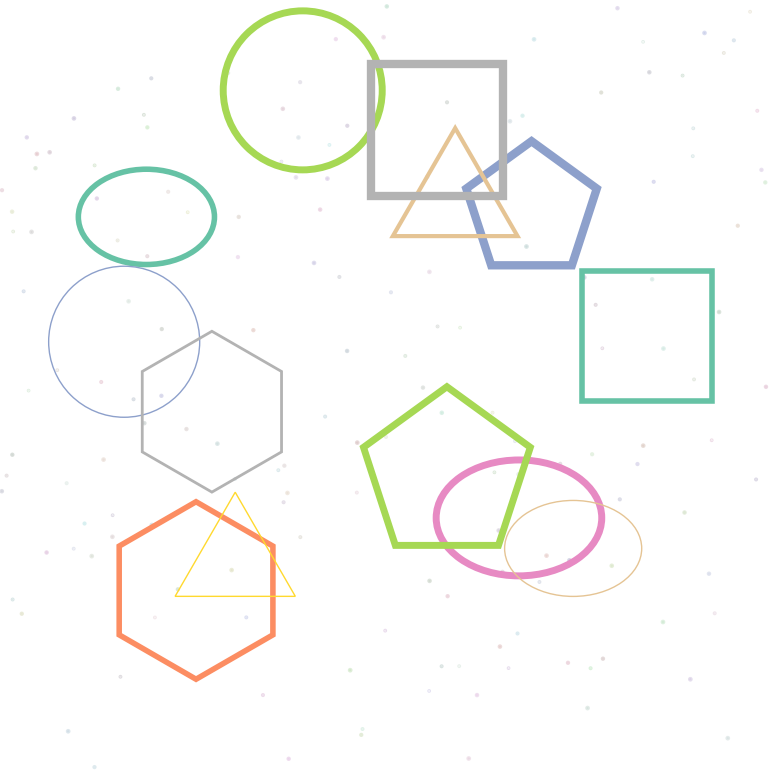[{"shape": "square", "thickness": 2, "radius": 0.42, "center": [0.841, 0.564]}, {"shape": "oval", "thickness": 2, "radius": 0.44, "center": [0.19, 0.718]}, {"shape": "hexagon", "thickness": 2, "radius": 0.58, "center": [0.255, 0.233]}, {"shape": "circle", "thickness": 0.5, "radius": 0.49, "center": [0.161, 0.556]}, {"shape": "pentagon", "thickness": 3, "radius": 0.45, "center": [0.69, 0.728]}, {"shape": "oval", "thickness": 2.5, "radius": 0.54, "center": [0.674, 0.327]}, {"shape": "circle", "thickness": 2.5, "radius": 0.52, "center": [0.393, 0.883]}, {"shape": "pentagon", "thickness": 2.5, "radius": 0.57, "center": [0.58, 0.384]}, {"shape": "triangle", "thickness": 0.5, "radius": 0.45, "center": [0.305, 0.271]}, {"shape": "triangle", "thickness": 1.5, "radius": 0.47, "center": [0.591, 0.74]}, {"shape": "oval", "thickness": 0.5, "radius": 0.45, "center": [0.744, 0.288]}, {"shape": "square", "thickness": 3, "radius": 0.43, "center": [0.568, 0.831]}, {"shape": "hexagon", "thickness": 1, "radius": 0.52, "center": [0.275, 0.465]}]